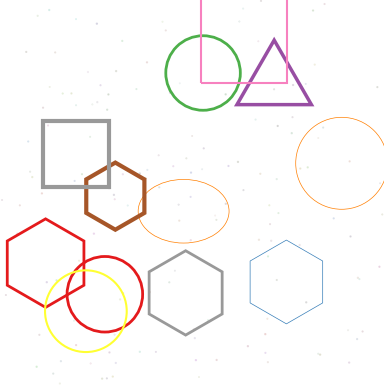[{"shape": "hexagon", "thickness": 2, "radius": 0.57, "center": [0.118, 0.317]}, {"shape": "circle", "thickness": 2, "radius": 0.49, "center": [0.272, 0.236]}, {"shape": "hexagon", "thickness": 0.5, "radius": 0.54, "center": [0.744, 0.268]}, {"shape": "circle", "thickness": 2, "radius": 0.48, "center": [0.527, 0.81]}, {"shape": "triangle", "thickness": 2.5, "radius": 0.56, "center": [0.712, 0.784]}, {"shape": "circle", "thickness": 0.5, "radius": 0.6, "center": [0.888, 0.576]}, {"shape": "oval", "thickness": 0.5, "radius": 0.59, "center": [0.477, 0.451]}, {"shape": "circle", "thickness": 1.5, "radius": 0.53, "center": [0.223, 0.192]}, {"shape": "hexagon", "thickness": 3, "radius": 0.44, "center": [0.3, 0.491]}, {"shape": "square", "thickness": 1.5, "radius": 0.56, "center": [0.635, 0.897]}, {"shape": "square", "thickness": 3, "radius": 0.43, "center": [0.197, 0.6]}, {"shape": "hexagon", "thickness": 2, "radius": 0.55, "center": [0.482, 0.239]}]